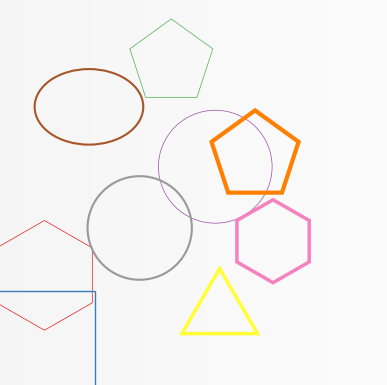[{"shape": "hexagon", "thickness": 0.5, "radius": 0.71, "center": [0.115, 0.285]}, {"shape": "square", "thickness": 1, "radius": 0.69, "center": [0.106, 0.105]}, {"shape": "pentagon", "thickness": 0.5, "radius": 0.56, "center": [0.442, 0.838]}, {"shape": "circle", "thickness": 0.5, "radius": 0.73, "center": [0.556, 0.567]}, {"shape": "pentagon", "thickness": 3, "radius": 0.59, "center": [0.658, 0.595]}, {"shape": "triangle", "thickness": 2.5, "radius": 0.56, "center": [0.567, 0.19]}, {"shape": "oval", "thickness": 1.5, "radius": 0.7, "center": [0.23, 0.722]}, {"shape": "hexagon", "thickness": 2.5, "radius": 0.54, "center": [0.705, 0.373]}, {"shape": "circle", "thickness": 1.5, "radius": 0.67, "center": [0.36, 0.408]}]